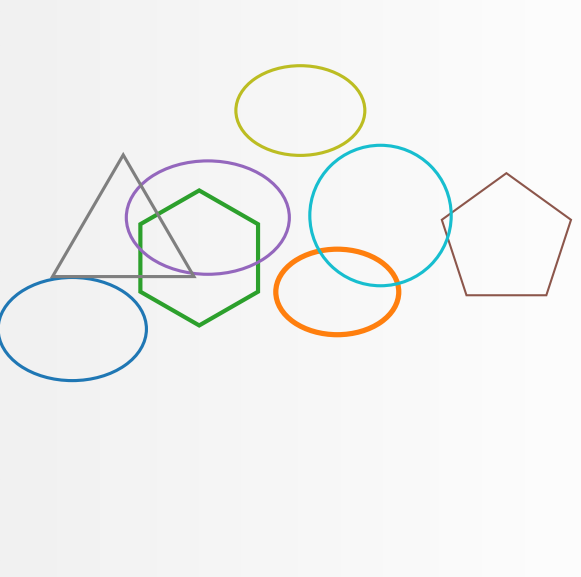[{"shape": "oval", "thickness": 1.5, "radius": 0.64, "center": [0.124, 0.429]}, {"shape": "oval", "thickness": 2.5, "radius": 0.53, "center": [0.58, 0.494]}, {"shape": "hexagon", "thickness": 2, "radius": 0.58, "center": [0.343, 0.552]}, {"shape": "oval", "thickness": 1.5, "radius": 0.7, "center": [0.358, 0.622]}, {"shape": "pentagon", "thickness": 1, "radius": 0.58, "center": [0.871, 0.582]}, {"shape": "triangle", "thickness": 1.5, "radius": 0.7, "center": [0.212, 0.59]}, {"shape": "oval", "thickness": 1.5, "radius": 0.55, "center": [0.517, 0.808]}, {"shape": "circle", "thickness": 1.5, "radius": 0.61, "center": [0.655, 0.626]}]